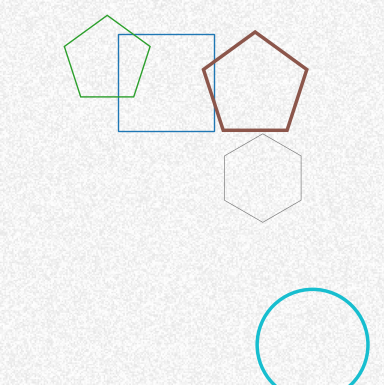[{"shape": "square", "thickness": 1, "radius": 0.62, "center": [0.432, 0.785]}, {"shape": "pentagon", "thickness": 1, "radius": 0.59, "center": [0.278, 0.843]}, {"shape": "pentagon", "thickness": 2.5, "radius": 0.71, "center": [0.663, 0.776]}, {"shape": "hexagon", "thickness": 0.5, "radius": 0.58, "center": [0.683, 0.537]}, {"shape": "circle", "thickness": 2.5, "radius": 0.72, "center": [0.812, 0.105]}]